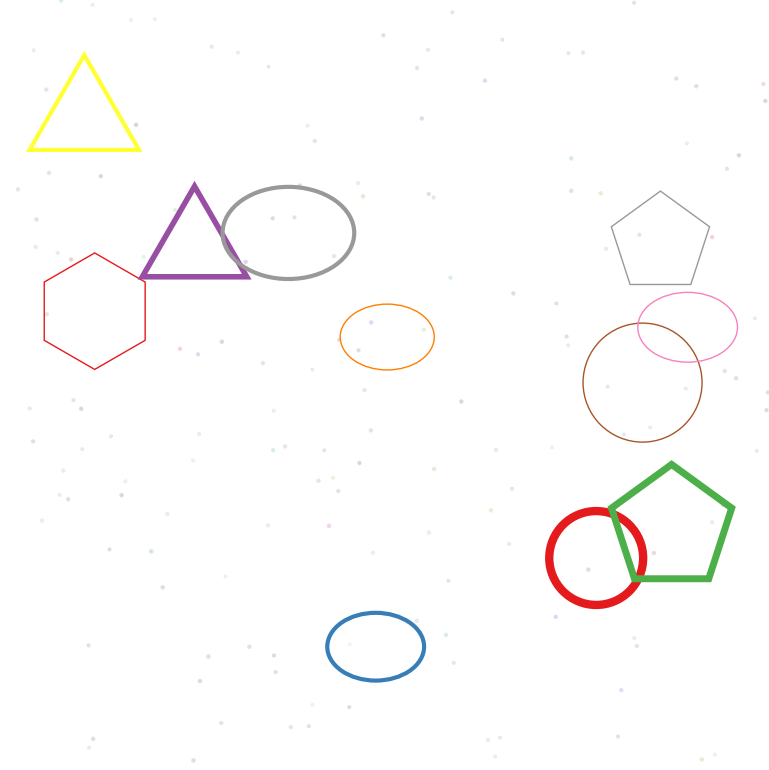[{"shape": "hexagon", "thickness": 0.5, "radius": 0.38, "center": [0.123, 0.596]}, {"shape": "circle", "thickness": 3, "radius": 0.3, "center": [0.774, 0.275]}, {"shape": "oval", "thickness": 1.5, "radius": 0.31, "center": [0.488, 0.16]}, {"shape": "pentagon", "thickness": 2.5, "radius": 0.41, "center": [0.872, 0.315]}, {"shape": "triangle", "thickness": 2, "radius": 0.39, "center": [0.253, 0.68]}, {"shape": "oval", "thickness": 0.5, "radius": 0.31, "center": [0.503, 0.562]}, {"shape": "triangle", "thickness": 1.5, "radius": 0.41, "center": [0.109, 0.846]}, {"shape": "circle", "thickness": 0.5, "radius": 0.39, "center": [0.834, 0.503]}, {"shape": "oval", "thickness": 0.5, "radius": 0.32, "center": [0.893, 0.575]}, {"shape": "oval", "thickness": 1.5, "radius": 0.43, "center": [0.375, 0.697]}, {"shape": "pentagon", "thickness": 0.5, "radius": 0.34, "center": [0.858, 0.685]}]